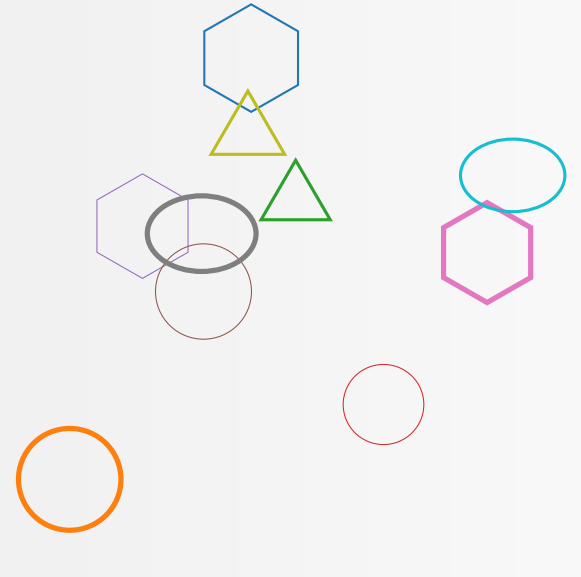[{"shape": "hexagon", "thickness": 1, "radius": 0.47, "center": [0.432, 0.898]}, {"shape": "circle", "thickness": 2.5, "radius": 0.44, "center": [0.12, 0.169]}, {"shape": "triangle", "thickness": 1.5, "radius": 0.34, "center": [0.509, 0.653]}, {"shape": "circle", "thickness": 0.5, "radius": 0.35, "center": [0.66, 0.299]}, {"shape": "hexagon", "thickness": 0.5, "radius": 0.45, "center": [0.245, 0.608]}, {"shape": "circle", "thickness": 0.5, "radius": 0.41, "center": [0.35, 0.494]}, {"shape": "hexagon", "thickness": 2.5, "radius": 0.43, "center": [0.838, 0.562]}, {"shape": "oval", "thickness": 2.5, "radius": 0.47, "center": [0.347, 0.595]}, {"shape": "triangle", "thickness": 1.5, "radius": 0.37, "center": [0.426, 0.768]}, {"shape": "oval", "thickness": 1.5, "radius": 0.45, "center": [0.882, 0.695]}]